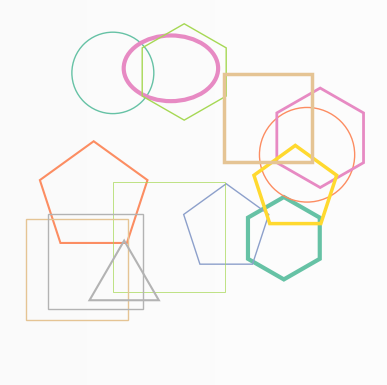[{"shape": "hexagon", "thickness": 3, "radius": 0.53, "center": [0.733, 0.381]}, {"shape": "circle", "thickness": 1, "radius": 0.53, "center": [0.291, 0.811]}, {"shape": "circle", "thickness": 1, "radius": 0.61, "center": [0.792, 0.598]}, {"shape": "pentagon", "thickness": 1.5, "radius": 0.73, "center": [0.242, 0.487]}, {"shape": "pentagon", "thickness": 1, "radius": 0.58, "center": [0.584, 0.407]}, {"shape": "oval", "thickness": 3, "radius": 0.61, "center": [0.441, 0.823]}, {"shape": "hexagon", "thickness": 2, "radius": 0.65, "center": [0.826, 0.642]}, {"shape": "square", "thickness": 0.5, "radius": 0.72, "center": [0.436, 0.385]}, {"shape": "hexagon", "thickness": 1, "radius": 0.63, "center": [0.475, 0.813]}, {"shape": "pentagon", "thickness": 2.5, "radius": 0.56, "center": [0.762, 0.51]}, {"shape": "square", "thickness": 2.5, "radius": 0.57, "center": [0.692, 0.693]}, {"shape": "square", "thickness": 1, "radius": 0.66, "center": [0.198, 0.299]}, {"shape": "triangle", "thickness": 1.5, "radius": 0.52, "center": [0.32, 0.272]}, {"shape": "square", "thickness": 1, "radius": 0.61, "center": [0.247, 0.321]}]